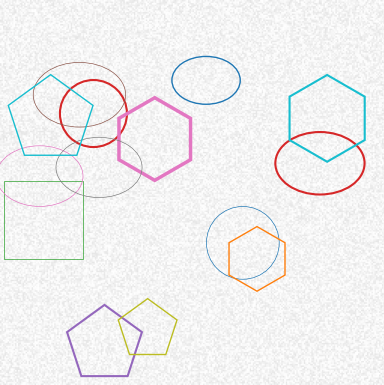[{"shape": "circle", "thickness": 0.5, "radius": 0.47, "center": [0.631, 0.369]}, {"shape": "oval", "thickness": 1, "radius": 0.44, "center": [0.535, 0.791]}, {"shape": "hexagon", "thickness": 1, "radius": 0.42, "center": [0.668, 0.328]}, {"shape": "square", "thickness": 0.5, "radius": 0.51, "center": [0.113, 0.428]}, {"shape": "circle", "thickness": 1.5, "radius": 0.44, "center": [0.243, 0.705]}, {"shape": "oval", "thickness": 1.5, "radius": 0.58, "center": [0.831, 0.576]}, {"shape": "pentagon", "thickness": 1.5, "radius": 0.51, "center": [0.271, 0.106]}, {"shape": "oval", "thickness": 0.5, "radius": 0.6, "center": [0.206, 0.754]}, {"shape": "hexagon", "thickness": 2.5, "radius": 0.54, "center": [0.402, 0.639]}, {"shape": "oval", "thickness": 0.5, "radius": 0.56, "center": [0.103, 0.543]}, {"shape": "oval", "thickness": 0.5, "radius": 0.56, "center": [0.257, 0.565]}, {"shape": "pentagon", "thickness": 1, "radius": 0.4, "center": [0.383, 0.144]}, {"shape": "pentagon", "thickness": 1, "radius": 0.58, "center": [0.132, 0.69]}, {"shape": "hexagon", "thickness": 1.5, "radius": 0.56, "center": [0.85, 0.693]}]